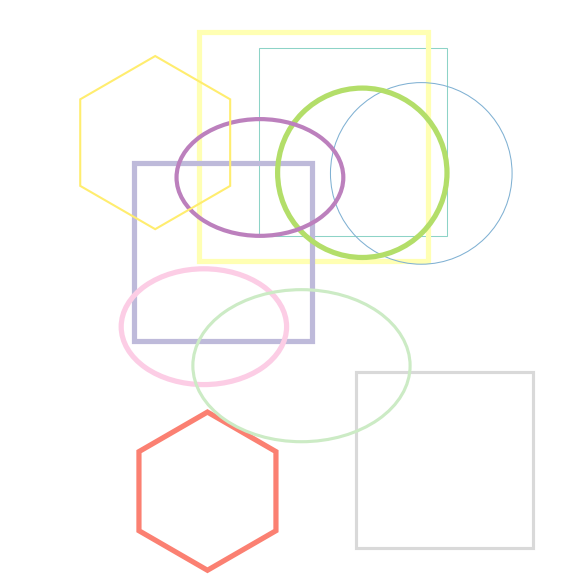[{"shape": "square", "thickness": 0.5, "radius": 0.81, "center": [0.611, 0.753]}, {"shape": "square", "thickness": 2.5, "radius": 0.99, "center": [0.543, 0.746]}, {"shape": "square", "thickness": 2.5, "radius": 0.77, "center": [0.386, 0.563]}, {"shape": "hexagon", "thickness": 2.5, "radius": 0.68, "center": [0.359, 0.149]}, {"shape": "circle", "thickness": 0.5, "radius": 0.79, "center": [0.729, 0.699]}, {"shape": "circle", "thickness": 2.5, "radius": 0.73, "center": [0.627, 0.7]}, {"shape": "oval", "thickness": 2.5, "radius": 0.72, "center": [0.353, 0.433]}, {"shape": "square", "thickness": 1.5, "radius": 0.76, "center": [0.77, 0.202]}, {"shape": "oval", "thickness": 2, "radius": 0.72, "center": [0.45, 0.692]}, {"shape": "oval", "thickness": 1.5, "radius": 0.94, "center": [0.522, 0.366]}, {"shape": "hexagon", "thickness": 1, "radius": 0.75, "center": [0.269, 0.752]}]